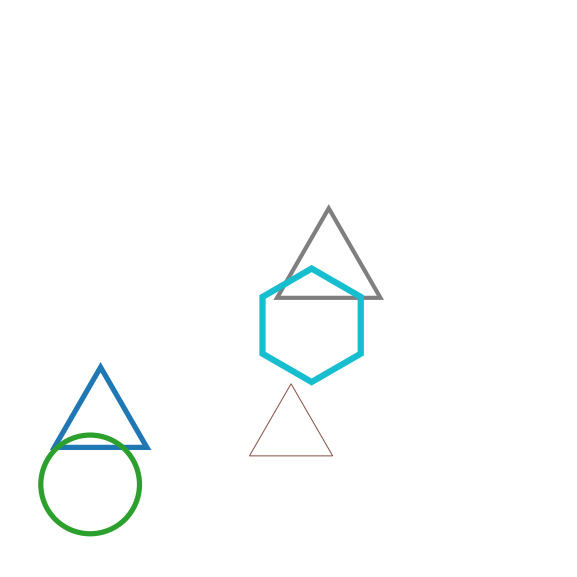[{"shape": "triangle", "thickness": 2.5, "radius": 0.46, "center": [0.174, 0.271]}, {"shape": "circle", "thickness": 2.5, "radius": 0.43, "center": [0.156, 0.16]}, {"shape": "triangle", "thickness": 0.5, "radius": 0.42, "center": [0.504, 0.251]}, {"shape": "triangle", "thickness": 2, "radius": 0.52, "center": [0.569, 0.535]}, {"shape": "hexagon", "thickness": 3, "radius": 0.49, "center": [0.54, 0.436]}]